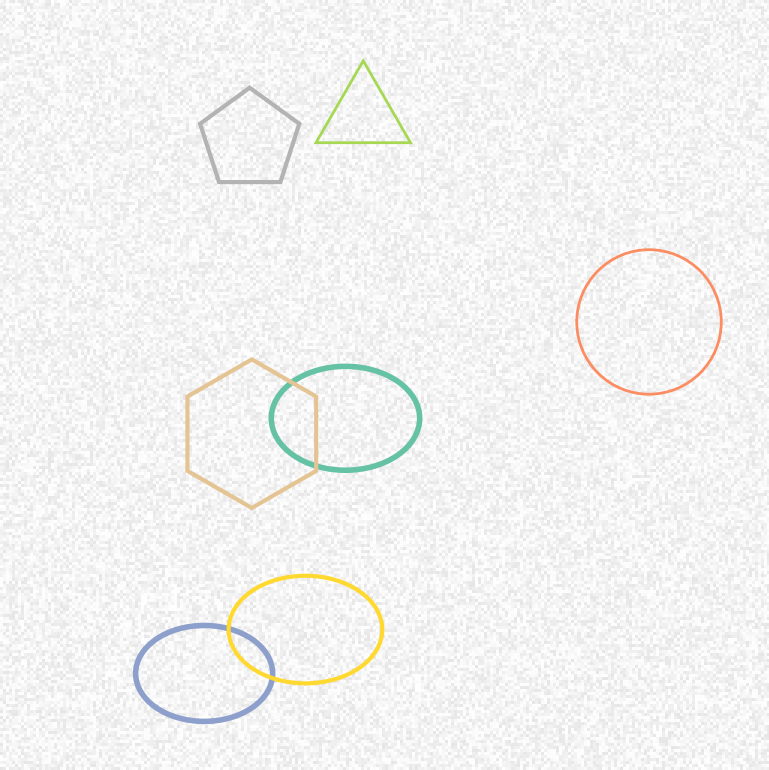[{"shape": "oval", "thickness": 2, "radius": 0.48, "center": [0.449, 0.457]}, {"shape": "circle", "thickness": 1, "radius": 0.47, "center": [0.843, 0.582]}, {"shape": "oval", "thickness": 2, "radius": 0.44, "center": [0.265, 0.125]}, {"shape": "triangle", "thickness": 1, "radius": 0.35, "center": [0.472, 0.85]}, {"shape": "oval", "thickness": 1.5, "radius": 0.5, "center": [0.397, 0.182]}, {"shape": "hexagon", "thickness": 1.5, "radius": 0.48, "center": [0.327, 0.437]}, {"shape": "pentagon", "thickness": 1.5, "radius": 0.34, "center": [0.324, 0.818]}]